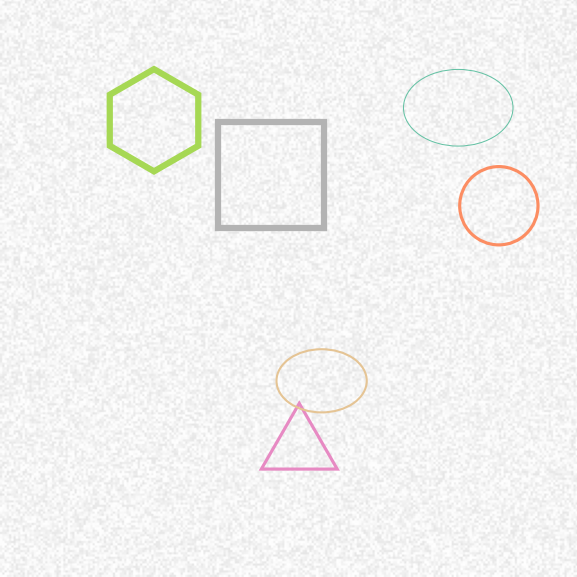[{"shape": "oval", "thickness": 0.5, "radius": 0.47, "center": [0.793, 0.813]}, {"shape": "circle", "thickness": 1.5, "radius": 0.34, "center": [0.864, 0.643]}, {"shape": "triangle", "thickness": 1.5, "radius": 0.38, "center": [0.518, 0.225]}, {"shape": "hexagon", "thickness": 3, "radius": 0.44, "center": [0.267, 0.791]}, {"shape": "oval", "thickness": 1, "radius": 0.39, "center": [0.557, 0.34]}, {"shape": "square", "thickness": 3, "radius": 0.46, "center": [0.469, 0.696]}]